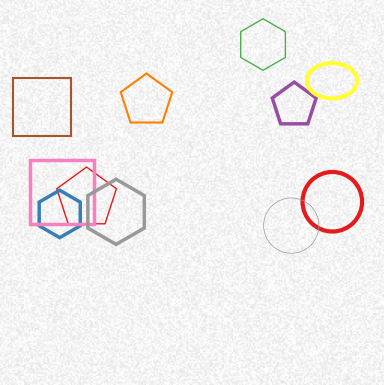[{"shape": "pentagon", "thickness": 1, "radius": 0.41, "center": [0.225, 0.485]}, {"shape": "circle", "thickness": 3, "radius": 0.39, "center": [0.863, 0.476]}, {"shape": "hexagon", "thickness": 2.5, "radius": 0.31, "center": [0.155, 0.444]}, {"shape": "hexagon", "thickness": 1, "radius": 0.33, "center": [0.683, 0.884]}, {"shape": "pentagon", "thickness": 2.5, "radius": 0.3, "center": [0.764, 0.727]}, {"shape": "pentagon", "thickness": 1.5, "radius": 0.35, "center": [0.38, 0.739]}, {"shape": "oval", "thickness": 3, "radius": 0.33, "center": [0.863, 0.79]}, {"shape": "square", "thickness": 1.5, "radius": 0.37, "center": [0.109, 0.722]}, {"shape": "square", "thickness": 2.5, "radius": 0.41, "center": [0.162, 0.501]}, {"shape": "circle", "thickness": 0.5, "radius": 0.36, "center": [0.757, 0.414]}, {"shape": "hexagon", "thickness": 2.5, "radius": 0.42, "center": [0.302, 0.45]}]